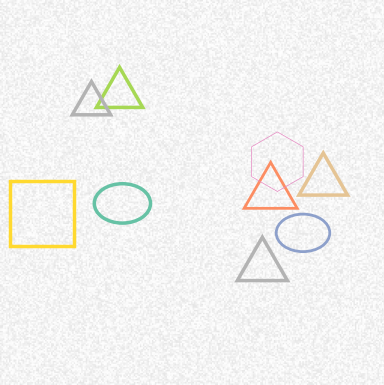[{"shape": "oval", "thickness": 2.5, "radius": 0.37, "center": [0.318, 0.472]}, {"shape": "triangle", "thickness": 2, "radius": 0.4, "center": [0.703, 0.499]}, {"shape": "oval", "thickness": 2, "radius": 0.35, "center": [0.787, 0.395]}, {"shape": "hexagon", "thickness": 0.5, "radius": 0.39, "center": [0.72, 0.58]}, {"shape": "triangle", "thickness": 2.5, "radius": 0.35, "center": [0.311, 0.756]}, {"shape": "square", "thickness": 2.5, "radius": 0.42, "center": [0.11, 0.446]}, {"shape": "triangle", "thickness": 2.5, "radius": 0.36, "center": [0.84, 0.53]}, {"shape": "triangle", "thickness": 2.5, "radius": 0.29, "center": [0.238, 0.731]}, {"shape": "triangle", "thickness": 2.5, "radius": 0.38, "center": [0.681, 0.309]}]